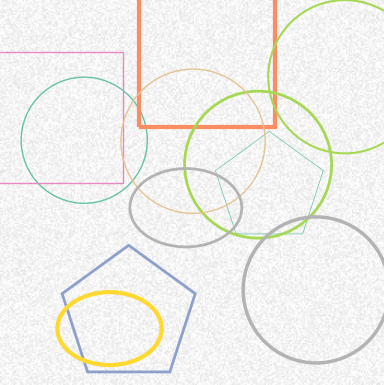[{"shape": "circle", "thickness": 1, "radius": 0.82, "center": [0.219, 0.636]}, {"shape": "pentagon", "thickness": 0.5, "radius": 0.74, "center": [0.7, 0.511]}, {"shape": "square", "thickness": 3, "radius": 0.88, "center": [0.538, 0.846]}, {"shape": "pentagon", "thickness": 2, "radius": 0.91, "center": [0.334, 0.181]}, {"shape": "square", "thickness": 1, "radius": 0.85, "center": [0.15, 0.694]}, {"shape": "circle", "thickness": 2, "radius": 0.95, "center": [0.67, 0.572]}, {"shape": "circle", "thickness": 1.5, "radius": 1.0, "center": [0.896, 0.801]}, {"shape": "oval", "thickness": 3, "radius": 0.68, "center": [0.284, 0.146]}, {"shape": "circle", "thickness": 1, "radius": 0.94, "center": [0.502, 0.633]}, {"shape": "oval", "thickness": 2, "radius": 0.73, "center": [0.483, 0.46]}, {"shape": "circle", "thickness": 2.5, "radius": 0.95, "center": [0.821, 0.247]}]